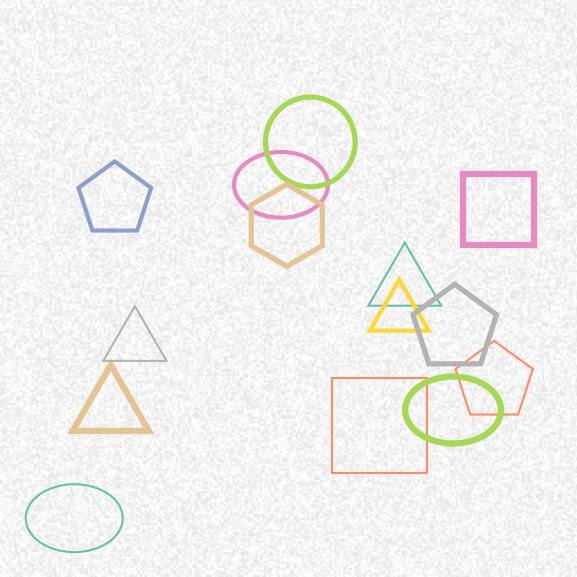[{"shape": "oval", "thickness": 1, "radius": 0.42, "center": [0.129, 0.102]}, {"shape": "triangle", "thickness": 1, "radius": 0.36, "center": [0.701, 0.506]}, {"shape": "pentagon", "thickness": 1, "radius": 0.35, "center": [0.856, 0.338]}, {"shape": "square", "thickness": 1, "radius": 0.41, "center": [0.657, 0.262]}, {"shape": "pentagon", "thickness": 2, "radius": 0.33, "center": [0.199, 0.653]}, {"shape": "oval", "thickness": 2, "radius": 0.41, "center": [0.487, 0.679]}, {"shape": "square", "thickness": 3, "radius": 0.31, "center": [0.863, 0.636]}, {"shape": "circle", "thickness": 2.5, "radius": 0.39, "center": [0.537, 0.753]}, {"shape": "oval", "thickness": 3, "radius": 0.41, "center": [0.785, 0.289]}, {"shape": "triangle", "thickness": 2, "radius": 0.29, "center": [0.691, 0.456]}, {"shape": "triangle", "thickness": 3, "radius": 0.38, "center": [0.192, 0.291]}, {"shape": "hexagon", "thickness": 2.5, "radius": 0.36, "center": [0.497, 0.609]}, {"shape": "triangle", "thickness": 1, "radius": 0.32, "center": [0.234, 0.406]}, {"shape": "pentagon", "thickness": 2.5, "radius": 0.38, "center": [0.788, 0.431]}]